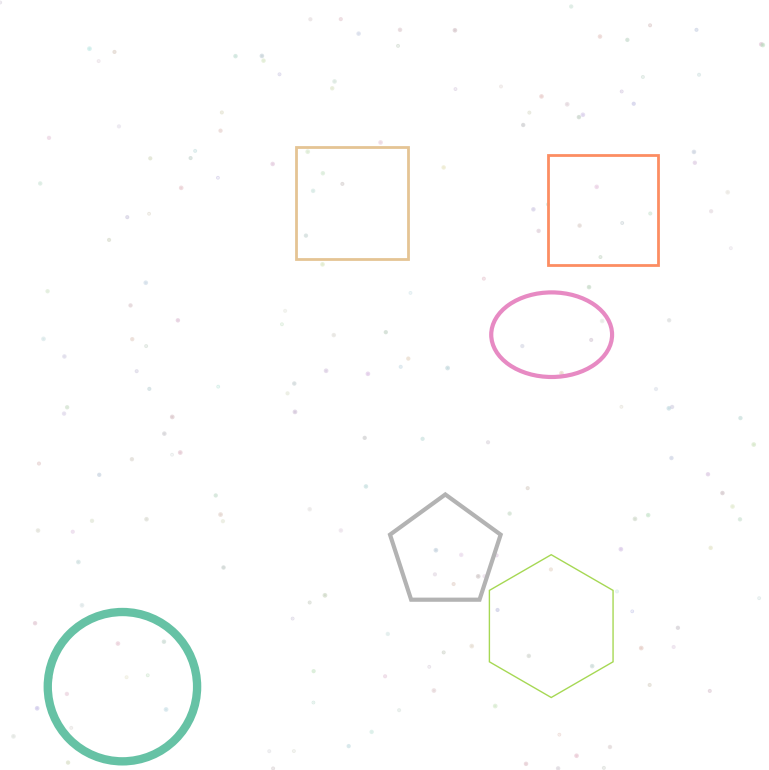[{"shape": "circle", "thickness": 3, "radius": 0.48, "center": [0.159, 0.108]}, {"shape": "square", "thickness": 1, "radius": 0.36, "center": [0.783, 0.727]}, {"shape": "oval", "thickness": 1.5, "radius": 0.39, "center": [0.716, 0.565]}, {"shape": "hexagon", "thickness": 0.5, "radius": 0.46, "center": [0.716, 0.187]}, {"shape": "square", "thickness": 1, "radius": 0.37, "center": [0.457, 0.737]}, {"shape": "pentagon", "thickness": 1.5, "radius": 0.38, "center": [0.578, 0.282]}]